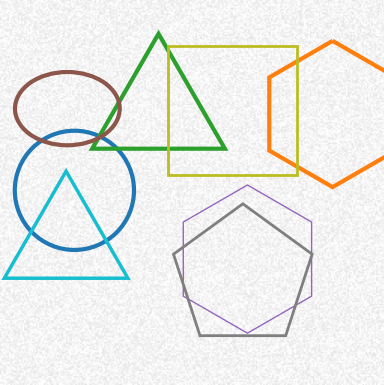[{"shape": "circle", "thickness": 3, "radius": 0.77, "center": [0.193, 0.506]}, {"shape": "hexagon", "thickness": 3, "radius": 0.95, "center": [0.864, 0.704]}, {"shape": "triangle", "thickness": 3, "radius": 0.99, "center": [0.412, 0.713]}, {"shape": "hexagon", "thickness": 1, "radius": 0.96, "center": [0.643, 0.327]}, {"shape": "oval", "thickness": 3, "radius": 0.68, "center": [0.175, 0.718]}, {"shape": "pentagon", "thickness": 2, "radius": 0.95, "center": [0.631, 0.281]}, {"shape": "square", "thickness": 2, "radius": 0.84, "center": [0.603, 0.712]}, {"shape": "triangle", "thickness": 2.5, "radius": 0.93, "center": [0.172, 0.37]}]